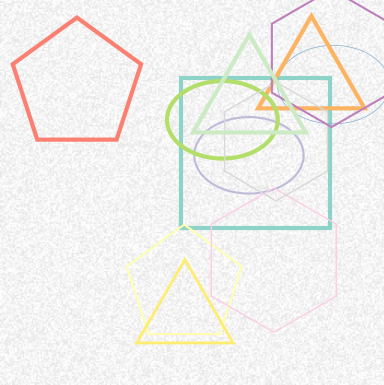[{"shape": "square", "thickness": 3, "radius": 0.97, "center": [0.663, 0.603]}, {"shape": "pentagon", "thickness": 1.5, "radius": 0.79, "center": [0.479, 0.259]}, {"shape": "oval", "thickness": 1.5, "radius": 0.71, "center": [0.647, 0.597]}, {"shape": "pentagon", "thickness": 3, "radius": 0.88, "center": [0.2, 0.779]}, {"shape": "oval", "thickness": 0.5, "radius": 0.73, "center": [0.866, 0.78]}, {"shape": "triangle", "thickness": 3, "radius": 0.8, "center": [0.809, 0.798]}, {"shape": "oval", "thickness": 3, "radius": 0.72, "center": [0.578, 0.689]}, {"shape": "hexagon", "thickness": 1, "radius": 0.94, "center": [0.711, 0.324]}, {"shape": "hexagon", "thickness": 1, "radius": 0.77, "center": [0.717, 0.633]}, {"shape": "hexagon", "thickness": 1.5, "radius": 0.89, "center": [0.861, 0.849]}, {"shape": "triangle", "thickness": 3, "radius": 0.85, "center": [0.648, 0.741]}, {"shape": "triangle", "thickness": 2, "radius": 0.72, "center": [0.48, 0.181]}]